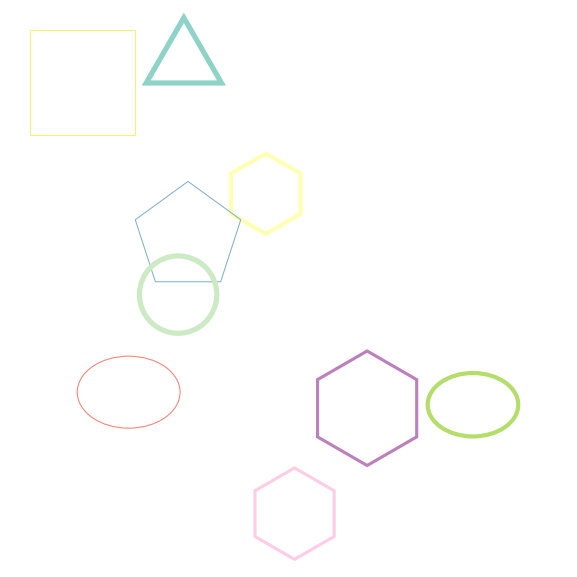[{"shape": "triangle", "thickness": 2.5, "radius": 0.38, "center": [0.318, 0.893]}, {"shape": "hexagon", "thickness": 2, "radius": 0.35, "center": [0.46, 0.664]}, {"shape": "oval", "thickness": 0.5, "radius": 0.45, "center": [0.223, 0.32]}, {"shape": "pentagon", "thickness": 0.5, "radius": 0.48, "center": [0.326, 0.589]}, {"shape": "oval", "thickness": 2, "radius": 0.39, "center": [0.819, 0.298]}, {"shape": "hexagon", "thickness": 1.5, "radius": 0.4, "center": [0.51, 0.11]}, {"shape": "hexagon", "thickness": 1.5, "radius": 0.5, "center": [0.636, 0.292]}, {"shape": "circle", "thickness": 2.5, "radius": 0.33, "center": [0.308, 0.489]}, {"shape": "square", "thickness": 0.5, "radius": 0.45, "center": [0.143, 0.856]}]